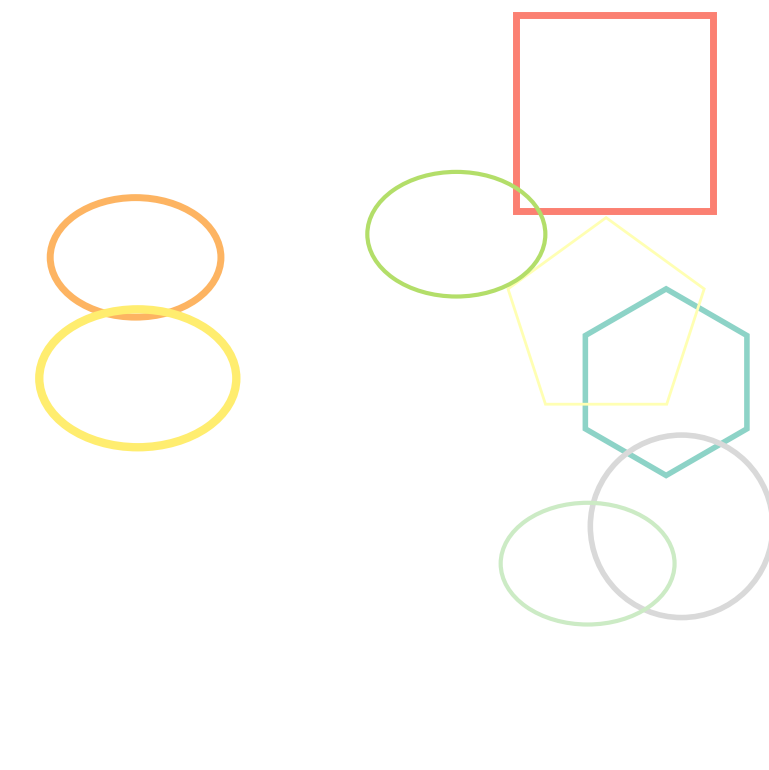[{"shape": "hexagon", "thickness": 2, "radius": 0.61, "center": [0.865, 0.504]}, {"shape": "pentagon", "thickness": 1, "radius": 0.67, "center": [0.787, 0.583]}, {"shape": "square", "thickness": 2.5, "radius": 0.64, "center": [0.798, 0.853]}, {"shape": "oval", "thickness": 2.5, "radius": 0.55, "center": [0.176, 0.666]}, {"shape": "oval", "thickness": 1.5, "radius": 0.58, "center": [0.593, 0.696]}, {"shape": "circle", "thickness": 2, "radius": 0.59, "center": [0.885, 0.316]}, {"shape": "oval", "thickness": 1.5, "radius": 0.56, "center": [0.763, 0.268]}, {"shape": "oval", "thickness": 3, "radius": 0.64, "center": [0.179, 0.509]}]